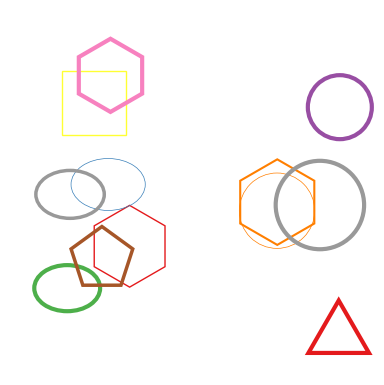[{"shape": "hexagon", "thickness": 1, "radius": 0.53, "center": [0.337, 0.36]}, {"shape": "triangle", "thickness": 3, "radius": 0.45, "center": [0.88, 0.129]}, {"shape": "oval", "thickness": 0.5, "radius": 0.48, "center": [0.281, 0.521]}, {"shape": "oval", "thickness": 3, "radius": 0.43, "center": [0.175, 0.252]}, {"shape": "circle", "thickness": 3, "radius": 0.42, "center": [0.883, 0.722]}, {"shape": "circle", "thickness": 0.5, "radius": 0.49, "center": [0.72, 0.453]}, {"shape": "hexagon", "thickness": 1.5, "radius": 0.56, "center": [0.72, 0.475]}, {"shape": "square", "thickness": 1, "radius": 0.42, "center": [0.244, 0.732]}, {"shape": "pentagon", "thickness": 2.5, "radius": 0.42, "center": [0.265, 0.327]}, {"shape": "hexagon", "thickness": 3, "radius": 0.47, "center": [0.287, 0.804]}, {"shape": "oval", "thickness": 2.5, "radius": 0.44, "center": [0.182, 0.495]}, {"shape": "circle", "thickness": 3, "radius": 0.57, "center": [0.831, 0.467]}]